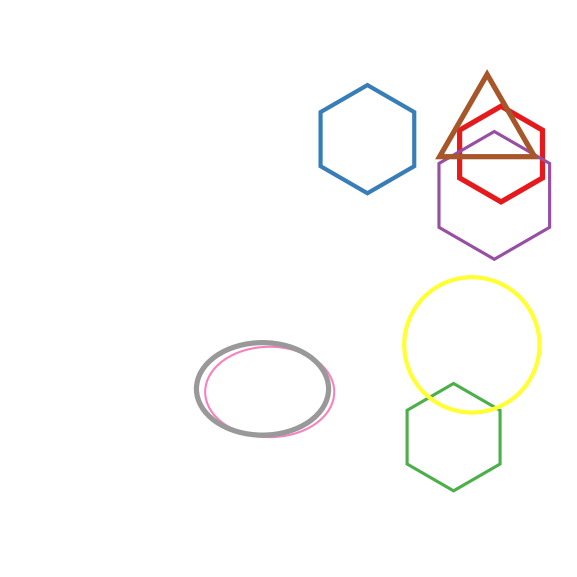[{"shape": "hexagon", "thickness": 2.5, "radius": 0.41, "center": [0.868, 0.732]}, {"shape": "hexagon", "thickness": 2, "radius": 0.47, "center": [0.636, 0.758]}, {"shape": "hexagon", "thickness": 1.5, "radius": 0.46, "center": [0.785, 0.242]}, {"shape": "hexagon", "thickness": 1.5, "radius": 0.55, "center": [0.856, 0.661]}, {"shape": "circle", "thickness": 2, "radius": 0.59, "center": [0.817, 0.402]}, {"shape": "triangle", "thickness": 2.5, "radius": 0.48, "center": [0.843, 0.775]}, {"shape": "oval", "thickness": 1, "radius": 0.56, "center": [0.467, 0.32]}, {"shape": "oval", "thickness": 2.5, "radius": 0.57, "center": [0.455, 0.326]}]